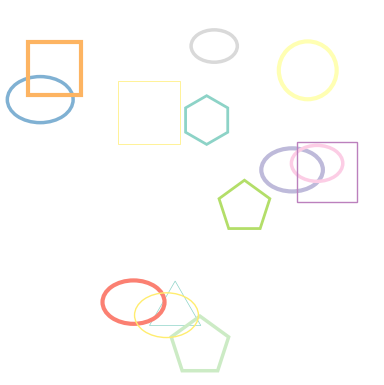[{"shape": "hexagon", "thickness": 2, "radius": 0.32, "center": [0.537, 0.688]}, {"shape": "triangle", "thickness": 0.5, "radius": 0.38, "center": [0.455, 0.193]}, {"shape": "circle", "thickness": 3, "radius": 0.38, "center": [0.799, 0.817]}, {"shape": "oval", "thickness": 3, "radius": 0.4, "center": [0.759, 0.559]}, {"shape": "oval", "thickness": 3, "radius": 0.4, "center": [0.347, 0.215]}, {"shape": "oval", "thickness": 2.5, "radius": 0.43, "center": [0.104, 0.741]}, {"shape": "square", "thickness": 3, "radius": 0.34, "center": [0.142, 0.822]}, {"shape": "pentagon", "thickness": 2, "radius": 0.35, "center": [0.635, 0.463]}, {"shape": "oval", "thickness": 2.5, "radius": 0.33, "center": [0.824, 0.576]}, {"shape": "oval", "thickness": 2.5, "radius": 0.3, "center": [0.556, 0.88]}, {"shape": "square", "thickness": 1, "radius": 0.39, "center": [0.85, 0.553]}, {"shape": "pentagon", "thickness": 2.5, "radius": 0.39, "center": [0.519, 0.1]}, {"shape": "oval", "thickness": 1, "radius": 0.41, "center": [0.432, 0.181]}, {"shape": "square", "thickness": 0.5, "radius": 0.41, "center": [0.387, 0.709]}]